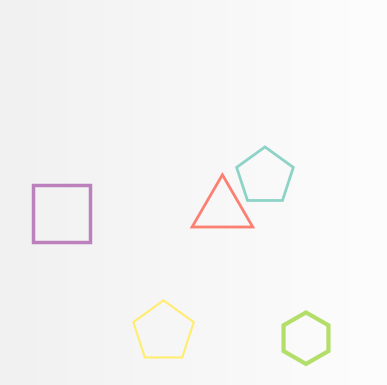[{"shape": "pentagon", "thickness": 2, "radius": 0.38, "center": [0.684, 0.541]}, {"shape": "triangle", "thickness": 2, "radius": 0.45, "center": [0.574, 0.456]}, {"shape": "hexagon", "thickness": 3, "radius": 0.33, "center": [0.79, 0.122]}, {"shape": "square", "thickness": 2.5, "radius": 0.37, "center": [0.159, 0.446]}, {"shape": "pentagon", "thickness": 1.5, "radius": 0.41, "center": [0.422, 0.138]}]